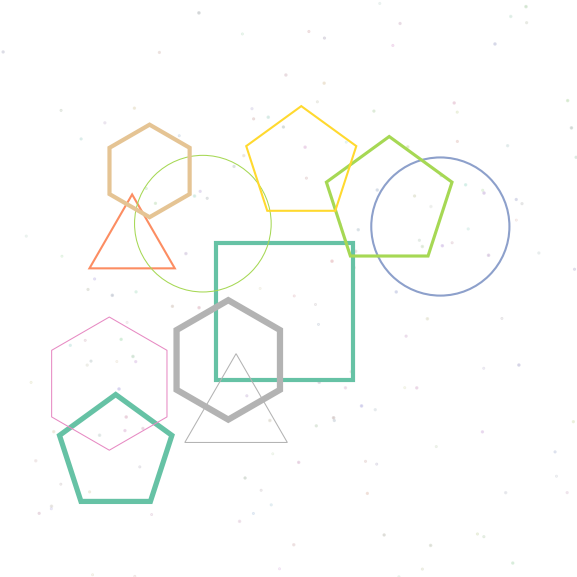[{"shape": "square", "thickness": 2, "radius": 0.59, "center": [0.493, 0.459]}, {"shape": "pentagon", "thickness": 2.5, "radius": 0.51, "center": [0.2, 0.214]}, {"shape": "triangle", "thickness": 1, "radius": 0.43, "center": [0.229, 0.577]}, {"shape": "circle", "thickness": 1, "radius": 0.6, "center": [0.763, 0.607]}, {"shape": "hexagon", "thickness": 0.5, "radius": 0.58, "center": [0.189, 0.335]}, {"shape": "pentagon", "thickness": 1.5, "radius": 0.57, "center": [0.674, 0.648]}, {"shape": "circle", "thickness": 0.5, "radius": 0.59, "center": [0.351, 0.612]}, {"shape": "pentagon", "thickness": 1, "radius": 0.5, "center": [0.522, 0.715]}, {"shape": "hexagon", "thickness": 2, "radius": 0.4, "center": [0.259, 0.703]}, {"shape": "hexagon", "thickness": 3, "radius": 0.52, "center": [0.395, 0.376]}, {"shape": "triangle", "thickness": 0.5, "radius": 0.51, "center": [0.409, 0.284]}]